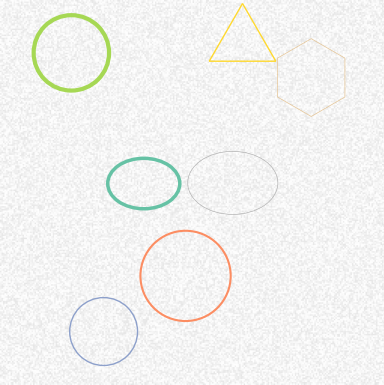[{"shape": "oval", "thickness": 2.5, "radius": 0.47, "center": [0.373, 0.523]}, {"shape": "circle", "thickness": 1.5, "radius": 0.59, "center": [0.482, 0.283]}, {"shape": "circle", "thickness": 1, "radius": 0.44, "center": [0.269, 0.139]}, {"shape": "circle", "thickness": 3, "radius": 0.49, "center": [0.185, 0.863]}, {"shape": "triangle", "thickness": 1, "radius": 0.5, "center": [0.63, 0.891]}, {"shape": "hexagon", "thickness": 0.5, "radius": 0.51, "center": [0.808, 0.799]}, {"shape": "oval", "thickness": 0.5, "radius": 0.59, "center": [0.605, 0.525]}]